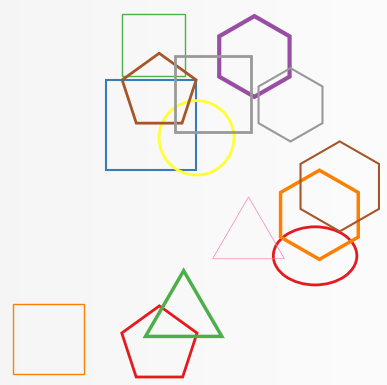[{"shape": "pentagon", "thickness": 2, "radius": 0.51, "center": [0.411, 0.103]}, {"shape": "oval", "thickness": 2, "radius": 0.54, "center": [0.813, 0.335]}, {"shape": "square", "thickness": 1.5, "radius": 0.58, "center": [0.389, 0.675]}, {"shape": "triangle", "thickness": 2.5, "radius": 0.57, "center": [0.474, 0.183]}, {"shape": "square", "thickness": 1, "radius": 0.41, "center": [0.395, 0.883]}, {"shape": "hexagon", "thickness": 3, "radius": 0.52, "center": [0.657, 0.853]}, {"shape": "hexagon", "thickness": 2.5, "radius": 0.58, "center": [0.824, 0.442]}, {"shape": "square", "thickness": 1, "radius": 0.45, "center": [0.126, 0.12]}, {"shape": "circle", "thickness": 2, "radius": 0.48, "center": [0.507, 0.642]}, {"shape": "pentagon", "thickness": 2, "radius": 0.5, "center": [0.411, 0.761]}, {"shape": "hexagon", "thickness": 1.5, "radius": 0.58, "center": [0.877, 0.516]}, {"shape": "triangle", "thickness": 0.5, "radius": 0.54, "center": [0.641, 0.381]}, {"shape": "square", "thickness": 2, "radius": 0.49, "center": [0.549, 0.755]}, {"shape": "hexagon", "thickness": 1.5, "radius": 0.48, "center": [0.75, 0.728]}]